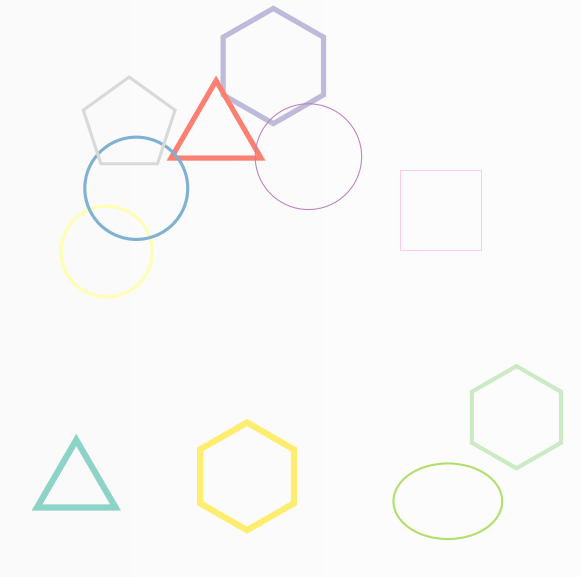[{"shape": "triangle", "thickness": 3, "radius": 0.39, "center": [0.131, 0.159]}, {"shape": "circle", "thickness": 1.5, "radius": 0.39, "center": [0.183, 0.563]}, {"shape": "hexagon", "thickness": 2.5, "radius": 0.5, "center": [0.47, 0.885]}, {"shape": "triangle", "thickness": 2.5, "radius": 0.45, "center": [0.372, 0.77]}, {"shape": "circle", "thickness": 1.5, "radius": 0.44, "center": [0.234, 0.673]}, {"shape": "oval", "thickness": 1, "radius": 0.47, "center": [0.77, 0.131]}, {"shape": "square", "thickness": 0.5, "radius": 0.35, "center": [0.758, 0.635]}, {"shape": "pentagon", "thickness": 1.5, "radius": 0.41, "center": [0.222, 0.783]}, {"shape": "circle", "thickness": 0.5, "radius": 0.46, "center": [0.531, 0.728]}, {"shape": "hexagon", "thickness": 2, "radius": 0.44, "center": [0.889, 0.277]}, {"shape": "hexagon", "thickness": 3, "radius": 0.47, "center": [0.425, 0.174]}]